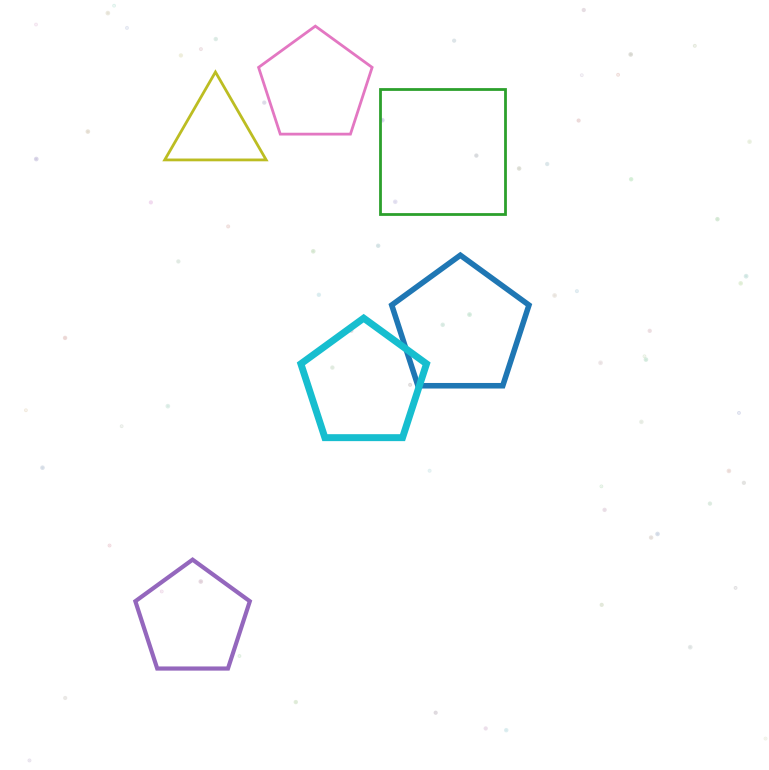[{"shape": "pentagon", "thickness": 2, "radius": 0.47, "center": [0.598, 0.575]}, {"shape": "square", "thickness": 1, "radius": 0.4, "center": [0.574, 0.803]}, {"shape": "pentagon", "thickness": 1.5, "radius": 0.39, "center": [0.25, 0.195]}, {"shape": "pentagon", "thickness": 1, "radius": 0.39, "center": [0.41, 0.889]}, {"shape": "triangle", "thickness": 1, "radius": 0.38, "center": [0.28, 0.83]}, {"shape": "pentagon", "thickness": 2.5, "radius": 0.43, "center": [0.472, 0.501]}]